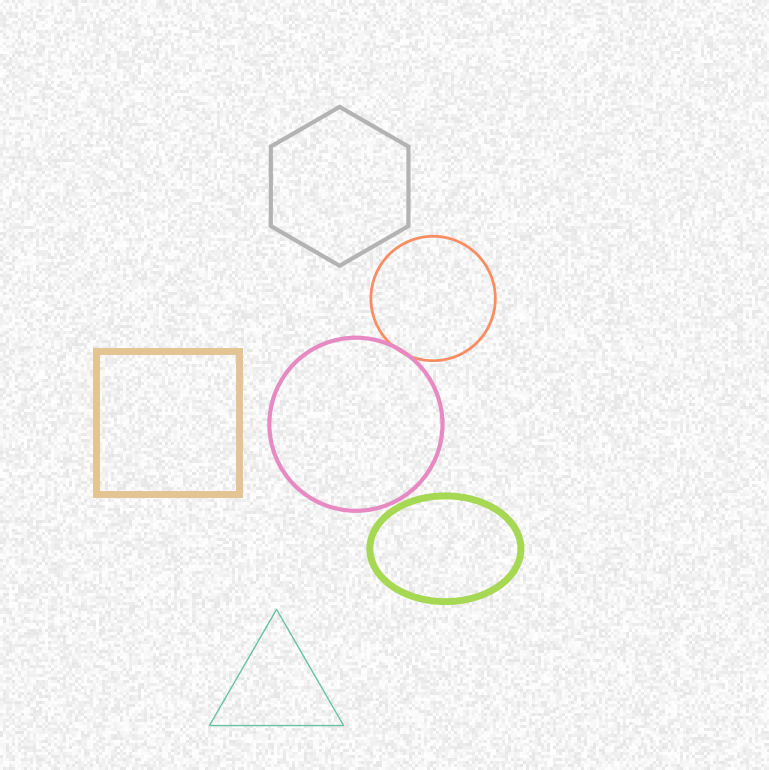[{"shape": "triangle", "thickness": 0.5, "radius": 0.5, "center": [0.359, 0.108]}, {"shape": "circle", "thickness": 1, "radius": 0.4, "center": [0.562, 0.612]}, {"shape": "circle", "thickness": 1.5, "radius": 0.56, "center": [0.462, 0.449]}, {"shape": "oval", "thickness": 2.5, "radius": 0.49, "center": [0.578, 0.287]}, {"shape": "square", "thickness": 2.5, "radius": 0.46, "center": [0.217, 0.451]}, {"shape": "hexagon", "thickness": 1.5, "radius": 0.52, "center": [0.441, 0.758]}]